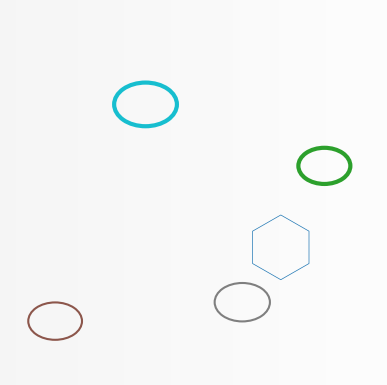[{"shape": "hexagon", "thickness": 0.5, "radius": 0.42, "center": [0.725, 0.358]}, {"shape": "oval", "thickness": 3, "radius": 0.34, "center": [0.837, 0.569]}, {"shape": "oval", "thickness": 1.5, "radius": 0.35, "center": [0.142, 0.166]}, {"shape": "oval", "thickness": 1.5, "radius": 0.36, "center": [0.625, 0.215]}, {"shape": "oval", "thickness": 3, "radius": 0.41, "center": [0.376, 0.729]}]